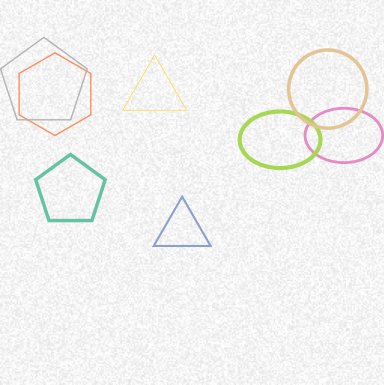[{"shape": "pentagon", "thickness": 2.5, "radius": 0.47, "center": [0.183, 0.504]}, {"shape": "hexagon", "thickness": 1, "radius": 0.54, "center": [0.143, 0.755]}, {"shape": "triangle", "thickness": 1.5, "radius": 0.43, "center": [0.473, 0.404]}, {"shape": "oval", "thickness": 2, "radius": 0.5, "center": [0.893, 0.648]}, {"shape": "oval", "thickness": 3, "radius": 0.52, "center": [0.727, 0.637]}, {"shape": "triangle", "thickness": 0.5, "radius": 0.48, "center": [0.402, 0.762]}, {"shape": "circle", "thickness": 2.5, "radius": 0.51, "center": [0.851, 0.769]}, {"shape": "pentagon", "thickness": 1, "radius": 0.59, "center": [0.114, 0.785]}]